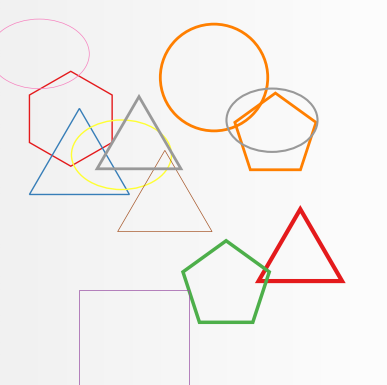[{"shape": "triangle", "thickness": 3, "radius": 0.62, "center": [0.775, 0.332]}, {"shape": "hexagon", "thickness": 1, "radius": 0.62, "center": [0.183, 0.692]}, {"shape": "triangle", "thickness": 1, "radius": 0.74, "center": [0.205, 0.569]}, {"shape": "pentagon", "thickness": 2.5, "radius": 0.59, "center": [0.584, 0.258]}, {"shape": "square", "thickness": 0.5, "radius": 0.71, "center": [0.346, 0.106]}, {"shape": "circle", "thickness": 2, "radius": 0.69, "center": [0.552, 0.799]}, {"shape": "pentagon", "thickness": 2, "radius": 0.55, "center": [0.711, 0.648]}, {"shape": "oval", "thickness": 1, "radius": 0.65, "center": [0.313, 0.598]}, {"shape": "triangle", "thickness": 0.5, "radius": 0.7, "center": [0.425, 0.469]}, {"shape": "oval", "thickness": 0.5, "radius": 0.65, "center": [0.101, 0.86]}, {"shape": "oval", "thickness": 1.5, "radius": 0.59, "center": [0.702, 0.688]}, {"shape": "triangle", "thickness": 2, "radius": 0.62, "center": [0.359, 0.624]}]